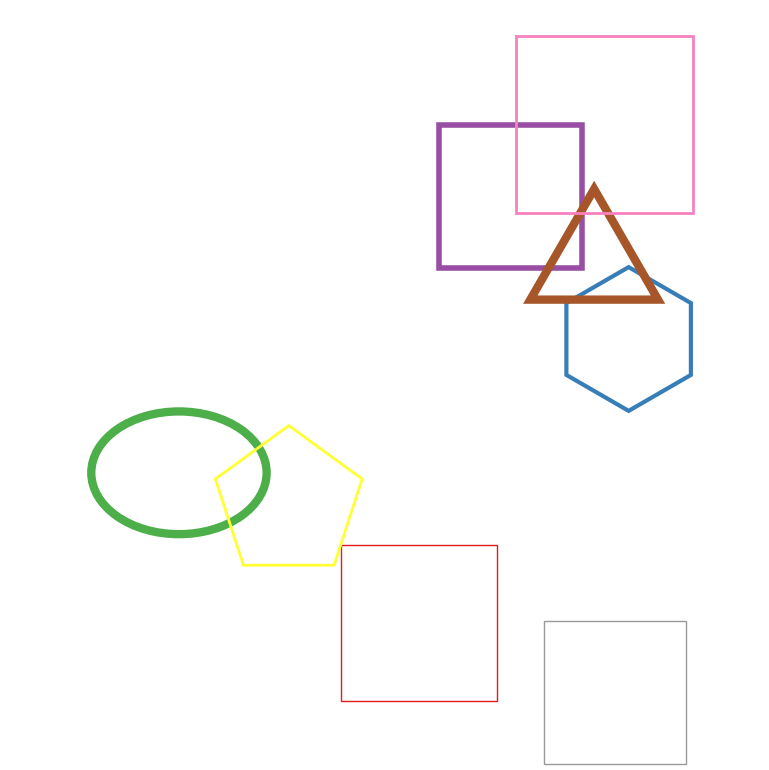[{"shape": "square", "thickness": 0.5, "radius": 0.51, "center": [0.544, 0.191]}, {"shape": "hexagon", "thickness": 1.5, "radius": 0.47, "center": [0.816, 0.56]}, {"shape": "oval", "thickness": 3, "radius": 0.57, "center": [0.232, 0.386]}, {"shape": "square", "thickness": 2, "radius": 0.46, "center": [0.663, 0.745]}, {"shape": "pentagon", "thickness": 1, "radius": 0.5, "center": [0.375, 0.347]}, {"shape": "triangle", "thickness": 3, "radius": 0.48, "center": [0.772, 0.659]}, {"shape": "square", "thickness": 1, "radius": 0.58, "center": [0.785, 0.838]}, {"shape": "square", "thickness": 0.5, "radius": 0.46, "center": [0.799, 0.101]}]